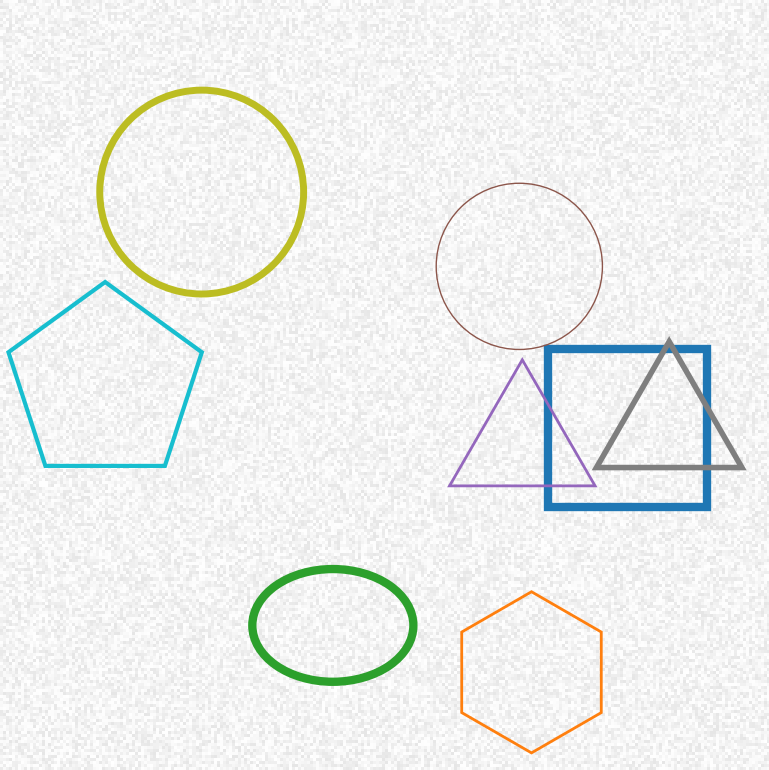[{"shape": "square", "thickness": 3, "radius": 0.52, "center": [0.815, 0.444]}, {"shape": "hexagon", "thickness": 1, "radius": 0.52, "center": [0.69, 0.127]}, {"shape": "oval", "thickness": 3, "radius": 0.52, "center": [0.432, 0.188]}, {"shape": "triangle", "thickness": 1, "radius": 0.55, "center": [0.678, 0.424]}, {"shape": "circle", "thickness": 0.5, "radius": 0.54, "center": [0.674, 0.654]}, {"shape": "triangle", "thickness": 2, "radius": 0.55, "center": [0.869, 0.447]}, {"shape": "circle", "thickness": 2.5, "radius": 0.66, "center": [0.262, 0.751]}, {"shape": "pentagon", "thickness": 1.5, "radius": 0.66, "center": [0.137, 0.502]}]